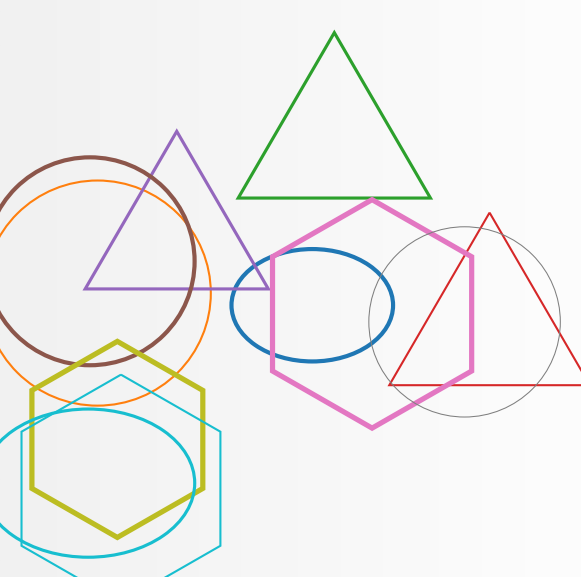[{"shape": "oval", "thickness": 2, "radius": 0.7, "center": [0.537, 0.471]}, {"shape": "circle", "thickness": 1, "radius": 0.97, "center": [0.168, 0.492]}, {"shape": "triangle", "thickness": 1.5, "radius": 0.95, "center": [0.575, 0.752]}, {"shape": "triangle", "thickness": 1, "radius": 1.0, "center": [0.842, 0.432]}, {"shape": "triangle", "thickness": 1.5, "radius": 0.91, "center": [0.304, 0.59]}, {"shape": "circle", "thickness": 2, "radius": 0.9, "center": [0.155, 0.547]}, {"shape": "hexagon", "thickness": 2.5, "radius": 0.99, "center": [0.64, 0.456]}, {"shape": "circle", "thickness": 0.5, "radius": 0.82, "center": [0.799, 0.442]}, {"shape": "hexagon", "thickness": 2.5, "radius": 0.85, "center": [0.202, 0.238]}, {"shape": "oval", "thickness": 1.5, "radius": 0.92, "center": [0.152, 0.163]}, {"shape": "hexagon", "thickness": 1, "radius": 0.99, "center": [0.208, 0.153]}]